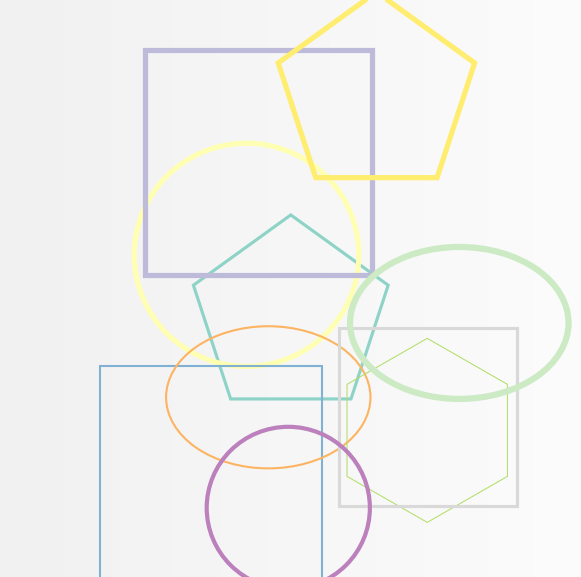[{"shape": "pentagon", "thickness": 1.5, "radius": 0.88, "center": [0.5, 0.451]}, {"shape": "circle", "thickness": 2.5, "radius": 0.97, "center": [0.424, 0.558]}, {"shape": "square", "thickness": 2.5, "radius": 0.98, "center": [0.445, 0.718]}, {"shape": "square", "thickness": 1, "radius": 0.96, "center": [0.363, 0.174]}, {"shape": "oval", "thickness": 1, "radius": 0.88, "center": [0.462, 0.311]}, {"shape": "hexagon", "thickness": 0.5, "radius": 0.8, "center": [0.735, 0.254]}, {"shape": "square", "thickness": 1.5, "radius": 0.77, "center": [0.737, 0.277]}, {"shape": "circle", "thickness": 2, "radius": 0.7, "center": [0.496, 0.12]}, {"shape": "oval", "thickness": 3, "radius": 0.94, "center": [0.79, 0.44]}, {"shape": "pentagon", "thickness": 2.5, "radius": 0.89, "center": [0.648, 0.835]}]